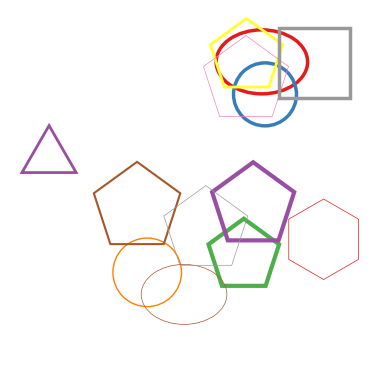[{"shape": "oval", "thickness": 2.5, "radius": 0.59, "center": [0.68, 0.839]}, {"shape": "hexagon", "thickness": 0.5, "radius": 0.52, "center": [0.841, 0.379]}, {"shape": "circle", "thickness": 2.5, "radius": 0.41, "center": [0.688, 0.755]}, {"shape": "pentagon", "thickness": 3, "radius": 0.48, "center": [0.633, 0.336]}, {"shape": "triangle", "thickness": 2, "radius": 0.41, "center": [0.127, 0.592]}, {"shape": "pentagon", "thickness": 3, "radius": 0.56, "center": [0.658, 0.466]}, {"shape": "circle", "thickness": 1, "radius": 0.45, "center": [0.382, 0.293]}, {"shape": "pentagon", "thickness": 2, "radius": 0.49, "center": [0.64, 0.854]}, {"shape": "pentagon", "thickness": 1.5, "radius": 0.59, "center": [0.356, 0.461]}, {"shape": "oval", "thickness": 0.5, "radius": 0.56, "center": [0.478, 0.235]}, {"shape": "pentagon", "thickness": 0.5, "radius": 0.58, "center": [0.639, 0.791]}, {"shape": "square", "thickness": 2.5, "radius": 0.46, "center": [0.817, 0.836]}, {"shape": "pentagon", "thickness": 0.5, "radius": 0.57, "center": [0.535, 0.404]}]